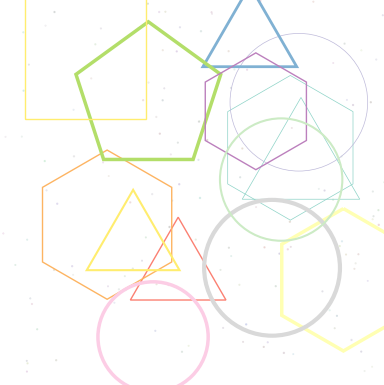[{"shape": "hexagon", "thickness": 0.5, "radius": 0.94, "center": [0.754, 0.616]}, {"shape": "triangle", "thickness": 0.5, "radius": 0.88, "center": [0.782, 0.571]}, {"shape": "hexagon", "thickness": 2.5, "radius": 0.92, "center": [0.892, 0.273]}, {"shape": "circle", "thickness": 0.5, "radius": 0.89, "center": [0.776, 0.734]}, {"shape": "triangle", "thickness": 1, "radius": 0.72, "center": [0.463, 0.292]}, {"shape": "triangle", "thickness": 2, "radius": 0.7, "center": [0.649, 0.897]}, {"shape": "hexagon", "thickness": 1, "radius": 0.97, "center": [0.278, 0.416]}, {"shape": "pentagon", "thickness": 2.5, "radius": 0.99, "center": [0.385, 0.746]}, {"shape": "circle", "thickness": 2.5, "radius": 0.72, "center": [0.398, 0.125]}, {"shape": "circle", "thickness": 3, "radius": 0.88, "center": [0.707, 0.304]}, {"shape": "hexagon", "thickness": 1, "radius": 0.76, "center": [0.665, 0.711]}, {"shape": "circle", "thickness": 1.5, "radius": 0.79, "center": [0.73, 0.534]}, {"shape": "triangle", "thickness": 1.5, "radius": 0.7, "center": [0.346, 0.368]}, {"shape": "square", "thickness": 1, "radius": 0.78, "center": [0.222, 0.848]}]